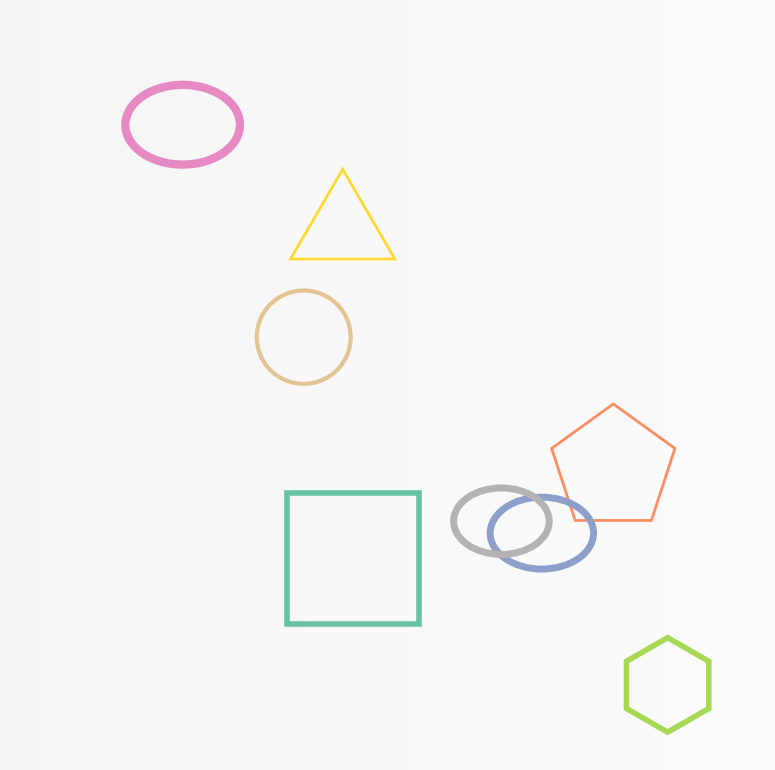[{"shape": "square", "thickness": 2, "radius": 0.43, "center": [0.455, 0.275]}, {"shape": "pentagon", "thickness": 1, "radius": 0.42, "center": [0.791, 0.392]}, {"shape": "oval", "thickness": 2.5, "radius": 0.33, "center": [0.699, 0.308]}, {"shape": "oval", "thickness": 3, "radius": 0.37, "center": [0.236, 0.838]}, {"shape": "hexagon", "thickness": 2, "radius": 0.31, "center": [0.861, 0.111]}, {"shape": "triangle", "thickness": 1, "radius": 0.39, "center": [0.442, 0.702]}, {"shape": "circle", "thickness": 1.5, "radius": 0.3, "center": [0.392, 0.562]}, {"shape": "oval", "thickness": 2.5, "radius": 0.31, "center": [0.647, 0.323]}]